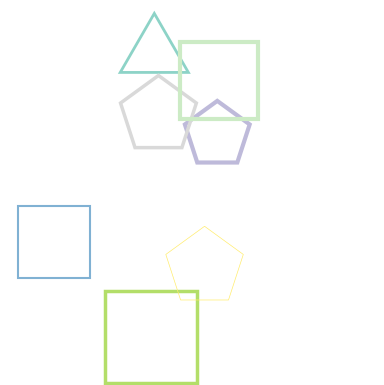[{"shape": "triangle", "thickness": 2, "radius": 0.51, "center": [0.401, 0.863]}, {"shape": "pentagon", "thickness": 3, "radius": 0.44, "center": [0.564, 0.649]}, {"shape": "square", "thickness": 1.5, "radius": 0.47, "center": [0.14, 0.372]}, {"shape": "square", "thickness": 2.5, "radius": 0.6, "center": [0.393, 0.124]}, {"shape": "pentagon", "thickness": 2.5, "radius": 0.52, "center": [0.412, 0.7]}, {"shape": "square", "thickness": 3, "radius": 0.5, "center": [0.569, 0.79]}, {"shape": "pentagon", "thickness": 0.5, "radius": 0.53, "center": [0.531, 0.306]}]